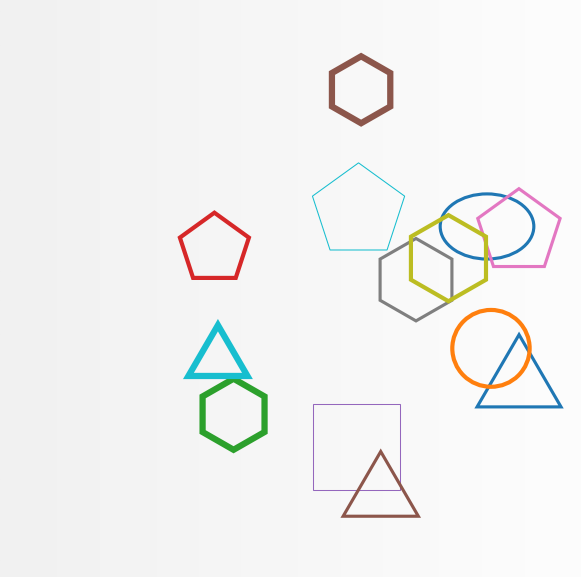[{"shape": "oval", "thickness": 1.5, "radius": 0.4, "center": [0.838, 0.607]}, {"shape": "triangle", "thickness": 1.5, "radius": 0.42, "center": [0.893, 0.336]}, {"shape": "circle", "thickness": 2, "radius": 0.33, "center": [0.845, 0.396]}, {"shape": "hexagon", "thickness": 3, "radius": 0.31, "center": [0.402, 0.282]}, {"shape": "pentagon", "thickness": 2, "radius": 0.31, "center": [0.369, 0.568]}, {"shape": "square", "thickness": 0.5, "radius": 0.37, "center": [0.613, 0.225]}, {"shape": "triangle", "thickness": 1.5, "radius": 0.37, "center": [0.655, 0.143]}, {"shape": "hexagon", "thickness": 3, "radius": 0.29, "center": [0.621, 0.844]}, {"shape": "pentagon", "thickness": 1.5, "radius": 0.37, "center": [0.893, 0.598]}, {"shape": "hexagon", "thickness": 1.5, "radius": 0.36, "center": [0.716, 0.515]}, {"shape": "hexagon", "thickness": 2, "radius": 0.37, "center": [0.772, 0.552]}, {"shape": "triangle", "thickness": 3, "radius": 0.29, "center": [0.375, 0.377]}, {"shape": "pentagon", "thickness": 0.5, "radius": 0.42, "center": [0.617, 0.634]}]